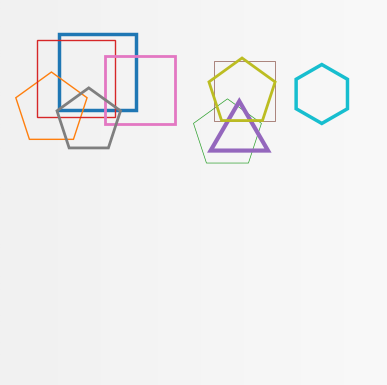[{"shape": "square", "thickness": 2.5, "radius": 0.5, "center": [0.253, 0.813]}, {"shape": "pentagon", "thickness": 1, "radius": 0.48, "center": [0.133, 0.716]}, {"shape": "pentagon", "thickness": 0.5, "radius": 0.46, "center": [0.587, 0.651]}, {"shape": "square", "thickness": 1, "radius": 0.5, "center": [0.196, 0.797]}, {"shape": "triangle", "thickness": 3, "radius": 0.43, "center": [0.618, 0.652]}, {"shape": "square", "thickness": 0.5, "radius": 0.39, "center": [0.63, 0.764]}, {"shape": "square", "thickness": 2, "radius": 0.45, "center": [0.361, 0.766]}, {"shape": "pentagon", "thickness": 2, "radius": 0.43, "center": [0.229, 0.686]}, {"shape": "pentagon", "thickness": 2, "radius": 0.45, "center": [0.625, 0.76]}, {"shape": "hexagon", "thickness": 2.5, "radius": 0.38, "center": [0.83, 0.756]}]